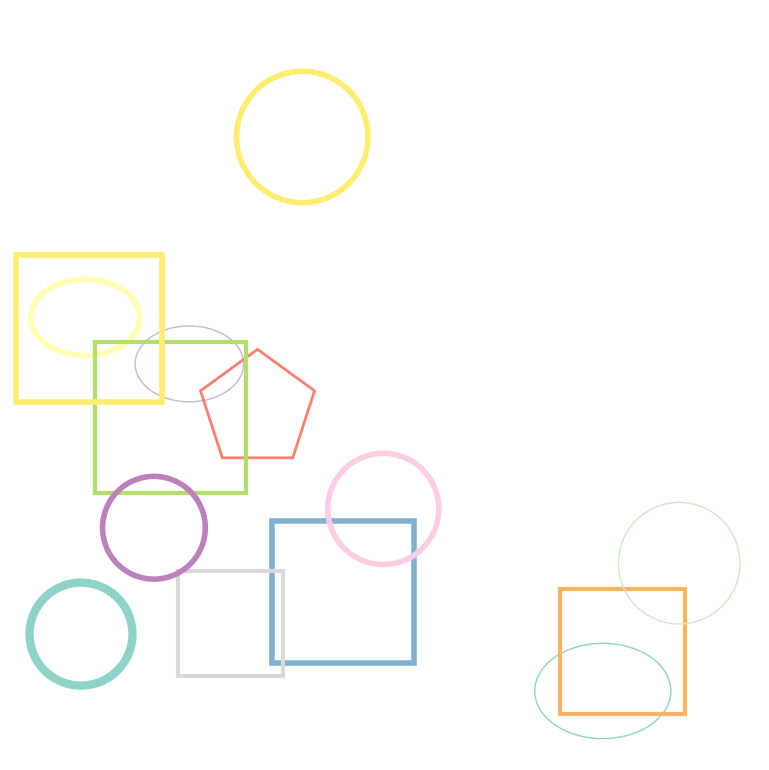[{"shape": "oval", "thickness": 0.5, "radius": 0.44, "center": [0.783, 0.103]}, {"shape": "circle", "thickness": 3, "radius": 0.33, "center": [0.105, 0.176]}, {"shape": "oval", "thickness": 2, "radius": 0.35, "center": [0.111, 0.588]}, {"shape": "oval", "thickness": 0.5, "radius": 0.35, "center": [0.246, 0.527]}, {"shape": "pentagon", "thickness": 1, "radius": 0.39, "center": [0.334, 0.468]}, {"shape": "square", "thickness": 2, "radius": 0.46, "center": [0.446, 0.231]}, {"shape": "square", "thickness": 1.5, "radius": 0.41, "center": [0.808, 0.154]}, {"shape": "square", "thickness": 1.5, "radius": 0.49, "center": [0.222, 0.458]}, {"shape": "circle", "thickness": 2, "radius": 0.36, "center": [0.498, 0.339]}, {"shape": "square", "thickness": 1.5, "radius": 0.34, "center": [0.299, 0.19]}, {"shape": "circle", "thickness": 2, "radius": 0.33, "center": [0.2, 0.315]}, {"shape": "circle", "thickness": 0.5, "radius": 0.39, "center": [0.882, 0.269]}, {"shape": "square", "thickness": 2, "radius": 0.48, "center": [0.115, 0.574]}, {"shape": "circle", "thickness": 2, "radius": 0.43, "center": [0.393, 0.822]}]